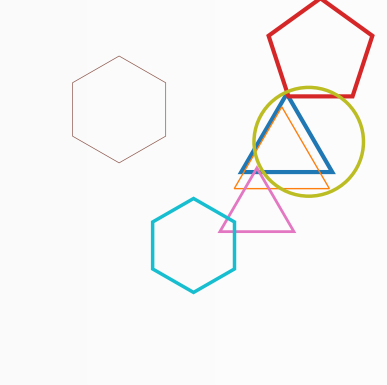[{"shape": "triangle", "thickness": 3, "radius": 0.68, "center": [0.74, 0.621]}, {"shape": "triangle", "thickness": 1, "radius": 0.71, "center": [0.727, 0.581]}, {"shape": "pentagon", "thickness": 3, "radius": 0.7, "center": [0.827, 0.864]}, {"shape": "hexagon", "thickness": 0.5, "radius": 0.69, "center": [0.307, 0.716]}, {"shape": "triangle", "thickness": 2, "radius": 0.55, "center": [0.663, 0.453]}, {"shape": "circle", "thickness": 2.5, "radius": 0.71, "center": [0.797, 0.632]}, {"shape": "hexagon", "thickness": 2.5, "radius": 0.61, "center": [0.5, 0.362]}]